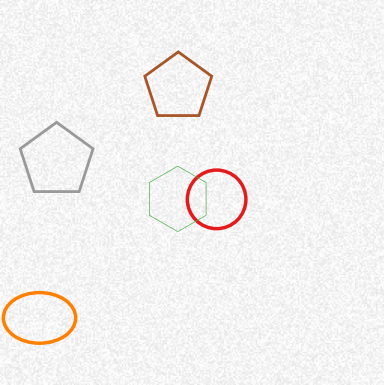[{"shape": "circle", "thickness": 2.5, "radius": 0.38, "center": [0.563, 0.482]}, {"shape": "hexagon", "thickness": 0.5, "radius": 0.43, "center": [0.462, 0.483]}, {"shape": "oval", "thickness": 2.5, "radius": 0.47, "center": [0.103, 0.174]}, {"shape": "pentagon", "thickness": 2, "radius": 0.46, "center": [0.463, 0.774]}, {"shape": "pentagon", "thickness": 2, "radius": 0.5, "center": [0.147, 0.583]}]